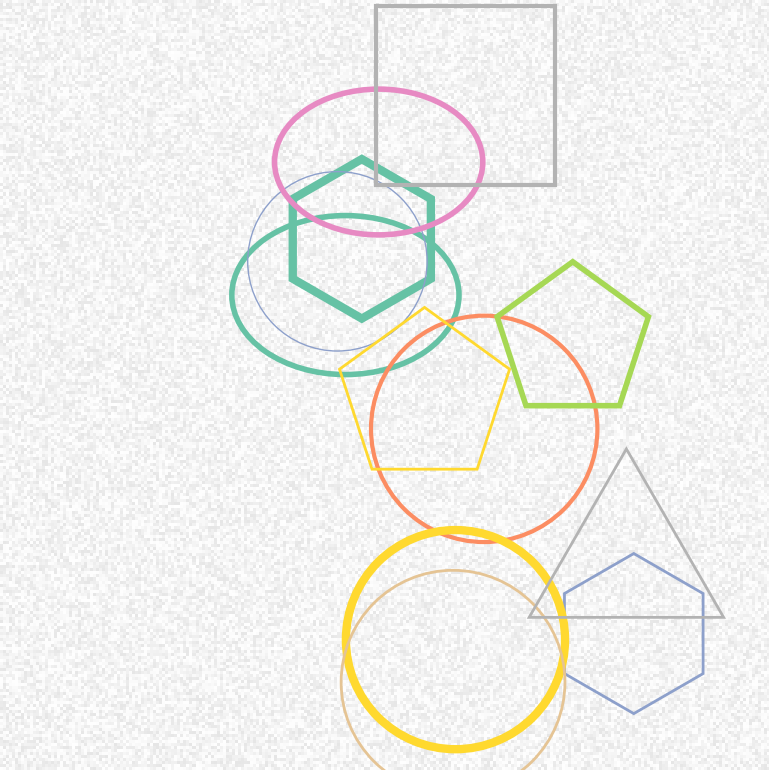[{"shape": "oval", "thickness": 2, "radius": 0.74, "center": [0.449, 0.617]}, {"shape": "hexagon", "thickness": 3, "radius": 0.52, "center": [0.47, 0.69]}, {"shape": "circle", "thickness": 1.5, "radius": 0.74, "center": [0.629, 0.443]}, {"shape": "hexagon", "thickness": 1, "radius": 0.52, "center": [0.823, 0.177]}, {"shape": "circle", "thickness": 0.5, "radius": 0.58, "center": [0.438, 0.661]}, {"shape": "oval", "thickness": 2, "radius": 0.68, "center": [0.492, 0.79]}, {"shape": "pentagon", "thickness": 2, "radius": 0.52, "center": [0.744, 0.557]}, {"shape": "pentagon", "thickness": 1, "radius": 0.58, "center": [0.551, 0.485]}, {"shape": "circle", "thickness": 3, "radius": 0.71, "center": [0.592, 0.169]}, {"shape": "circle", "thickness": 1, "radius": 0.73, "center": [0.588, 0.114]}, {"shape": "triangle", "thickness": 1, "radius": 0.73, "center": [0.814, 0.271]}, {"shape": "square", "thickness": 1.5, "radius": 0.58, "center": [0.604, 0.876]}]